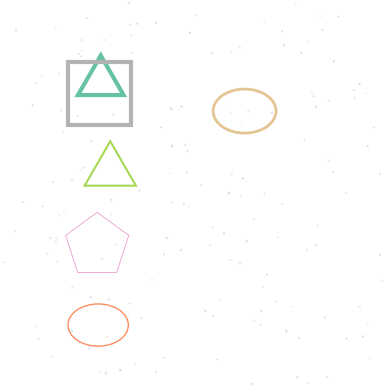[{"shape": "triangle", "thickness": 3, "radius": 0.34, "center": [0.262, 0.787]}, {"shape": "oval", "thickness": 1, "radius": 0.39, "center": [0.255, 0.156]}, {"shape": "pentagon", "thickness": 0.5, "radius": 0.43, "center": [0.253, 0.362]}, {"shape": "triangle", "thickness": 1.5, "radius": 0.38, "center": [0.286, 0.556]}, {"shape": "oval", "thickness": 2, "radius": 0.41, "center": [0.635, 0.711]}, {"shape": "square", "thickness": 3, "radius": 0.41, "center": [0.258, 0.757]}]